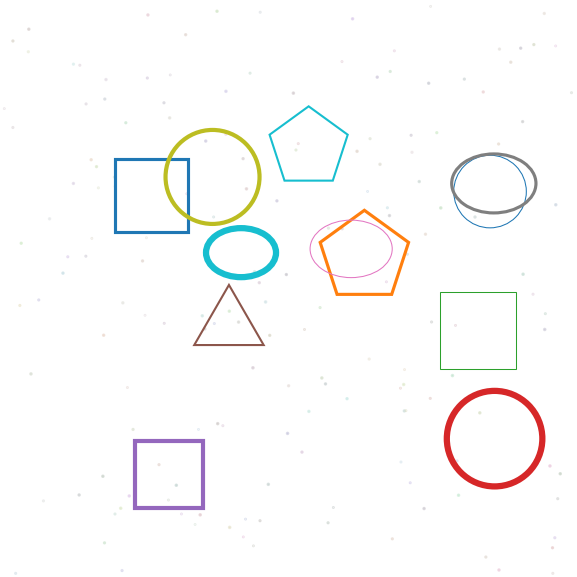[{"shape": "circle", "thickness": 0.5, "radius": 0.31, "center": [0.849, 0.667]}, {"shape": "square", "thickness": 1.5, "radius": 0.32, "center": [0.262, 0.661]}, {"shape": "pentagon", "thickness": 1.5, "radius": 0.4, "center": [0.631, 0.555]}, {"shape": "square", "thickness": 0.5, "radius": 0.33, "center": [0.828, 0.427]}, {"shape": "circle", "thickness": 3, "radius": 0.41, "center": [0.856, 0.24]}, {"shape": "square", "thickness": 2, "radius": 0.29, "center": [0.293, 0.178]}, {"shape": "triangle", "thickness": 1, "radius": 0.35, "center": [0.396, 0.436]}, {"shape": "oval", "thickness": 0.5, "radius": 0.36, "center": [0.608, 0.568]}, {"shape": "oval", "thickness": 1.5, "radius": 0.36, "center": [0.855, 0.682]}, {"shape": "circle", "thickness": 2, "radius": 0.41, "center": [0.368, 0.693]}, {"shape": "oval", "thickness": 3, "radius": 0.3, "center": [0.417, 0.562]}, {"shape": "pentagon", "thickness": 1, "radius": 0.36, "center": [0.534, 0.744]}]